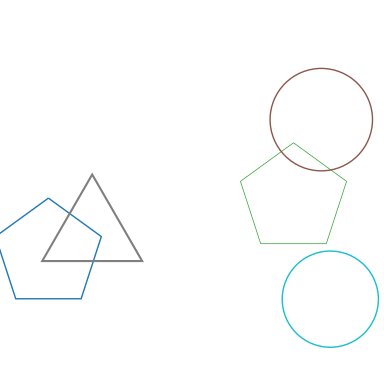[{"shape": "pentagon", "thickness": 1, "radius": 0.72, "center": [0.126, 0.341]}, {"shape": "pentagon", "thickness": 0.5, "radius": 0.72, "center": [0.762, 0.484]}, {"shape": "circle", "thickness": 1, "radius": 0.67, "center": [0.835, 0.689]}, {"shape": "triangle", "thickness": 1.5, "radius": 0.75, "center": [0.239, 0.397]}, {"shape": "circle", "thickness": 1, "radius": 0.62, "center": [0.858, 0.223]}]